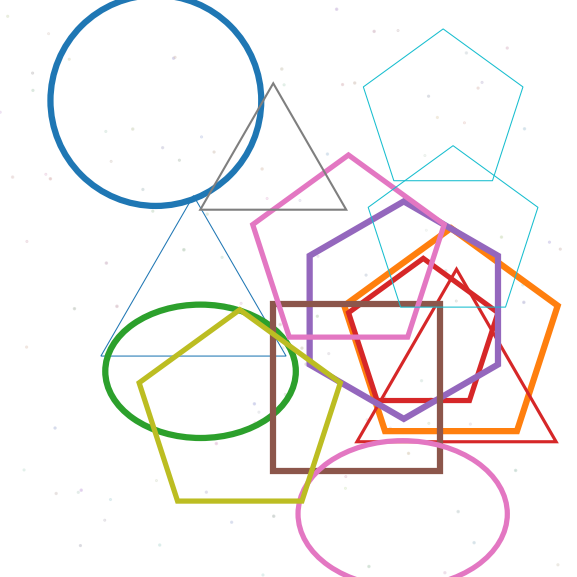[{"shape": "circle", "thickness": 3, "radius": 0.91, "center": [0.27, 0.825]}, {"shape": "triangle", "thickness": 0.5, "radius": 0.93, "center": [0.335, 0.475]}, {"shape": "pentagon", "thickness": 3, "radius": 0.97, "center": [0.781, 0.41]}, {"shape": "oval", "thickness": 3, "radius": 0.82, "center": [0.347, 0.356]}, {"shape": "pentagon", "thickness": 2.5, "radius": 0.68, "center": [0.733, 0.416]}, {"shape": "triangle", "thickness": 1.5, "radius": 1.0, "center": [0.791, 0.334]}, {"shape": "hexagon", "thickness": 3, "radius": 0.94, "center": [0.699, 0.462]}, {"shape": "square", "thickness": 3, "radius": 0.72, "center": [0.618, 0.328]}, {"shape": "oval", "thickness": 2.5, "radius": 0.91, "center": [0.697, 0.109]}, {"shape": "pentagon", "thickness": 2.5, "radius": 0.87, "center": [0.603, 0.556]}, {"shape": "triangle", "thickness": 1, "radius": 0.73, "center": [0.473, 0.709]}, {"shape": "pentagon", "thickness": 2.5, "radius": 0.92, "center": [0.415, 0.28]}, {"shape": "pentagon", "thickness": 0.5, "radius": 0.77, "center": [0.785, 0.592]}, {"shape": "pentagon", "thickness": 0.5, "radius": 0.73, "center": [0.767, 0.804]}]